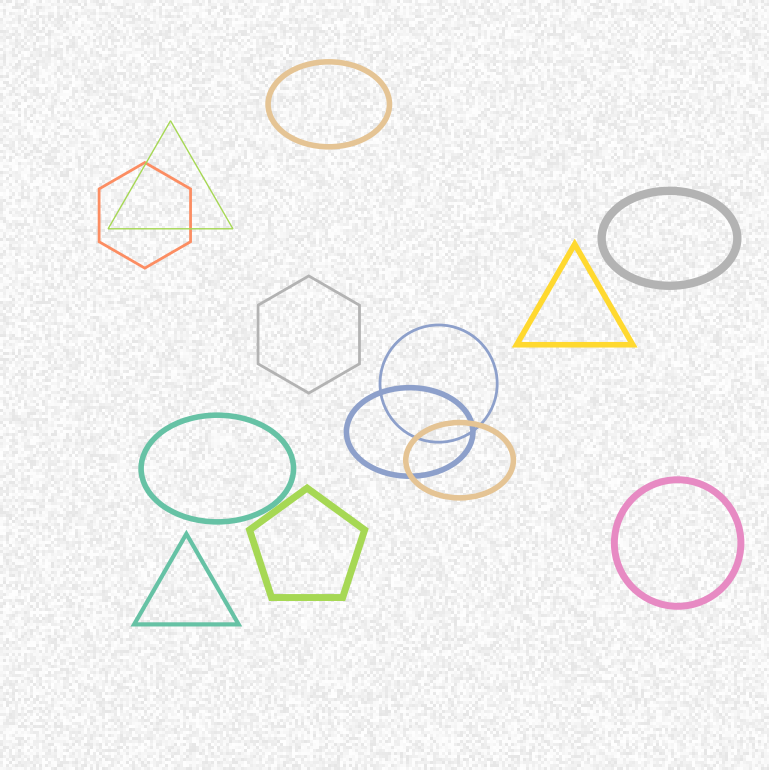[{"shape": "triangle", "thickness": 1.5, "radius": 0.39, "center": [0.242, 0.228]}, {"shape": "oval", "thickness": 2, "radius": 0.49, "center": [0.282, 0.392]}, {"shape": "hexagon", "thickness": 1, "radius": 0.34, "center": [0.188, 0.72]}, {"shape": "oval", "thickness": 2, "radius": 0.41, "center": [0.532, 0.439]}, {"shape": "circle", "thickness": 1, "radius": 0.38, "center": [0.57, 0.502]}, {"shape": "circle", "thickness": 2.5, "radius": 0.41, "center": [0.88, 0.295]}, {"shape": "pentagon", "thickness": 2.5, "radius": 0.39, "center": [0.399, 0.288]}, {"shape": "triangle", "thickness": 0.5, "radius": 0.47, "center": [0.221, 0.75]}, {"shape": "triangle", "thickness": 2, "radius": 0.44, "center": [0.746, 0.596]}, {"shape": "oval", "thickness": 2, "radius": 0.39, "center": [0.427, 0.865]}, {"shape": "oval", "thickness": 2, "radius": 0.35, "center": [0.597, 0.402]}, {"shape": "hexagon", "thickness": 1, "radius": 0.38, "center": [0.401, 0.566]}, {"shape": "oval", "thickness": 3, "radius": 0.44, "center": [0.869, 0.691]}]